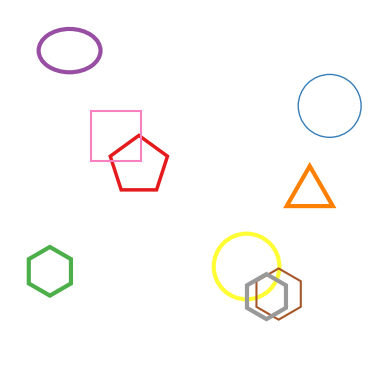[{"shape": "pentagon", "thickness": 2.5, "radius": 0.39, "center": [0.361, 0.57]}, {"shape": "circle", "thickness": 1, "radius": 0.41, "center": [0.856, 0.725]}, {"shape": "hexagon", "thickness": 3, "radius": 0.32, "center": [0.13, 0.295]}, {"shape": "oval", "thickness": 3, "radius": 0.4, "center": [0.181, 0.869]}, {"shape": "triangle", "thickness": 3, "radius": 0.35, "center": [0.805, 0.499]}, {"shape": "circle", "thickness": 3, "radius": 0.43, "center": [0.64, 0.308]}, {"shape": "hexagon", "thickness": 1.5, "radius": 0.33, "center": [0.724, 0.236]}, {"shape": "square", "thickness": 1.5, "radius": 0.33, "center": [0.301, 0.646]}, {"shape": "hexagon", "thickness": 3, "radius": 0.29, "center": [0.692, 0.23]}]